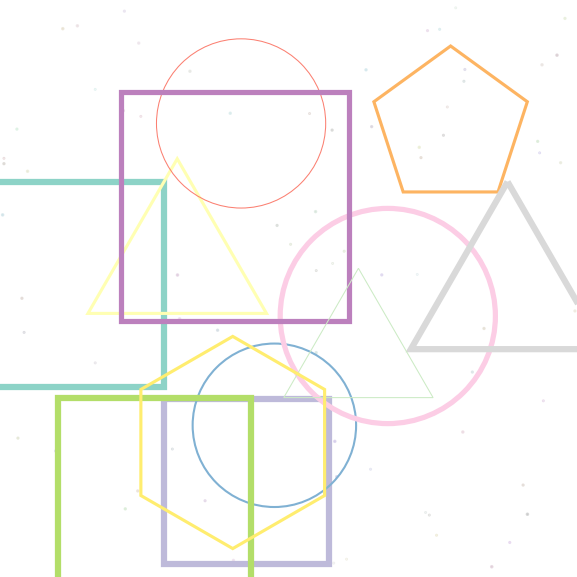[{"shape": "square", "thickness": 3, "radius": 0.89, "center": [0.106, 0.507]}, {"shape": "triangle", "thickness": 1.5, "radius": 0.89, "center": [0.307, 0.546]}, {"shape": "square", "thickness": 3, "radius": 0.71, "center": [0.426, 0.166]}, {"shape": "circle", "thickness": 0.5, "radius": 0.73, "center": [0.417, 0.785]}, {"shape": "circle", "thickness": 1, "radius": 0.71, "center": [0.475, 0.263]}, {"shape": "pentagon", "thickness": 1.5, "radius": 0.7, "center": [0.78, 0.78]}, {"shape": "square", "thickness": 3, "radius": 0.83, "center": [0.267, 0.143]}, {"shape": "circle", "thickness": 2.5, "radius": 0.93, "center": [0.672, 0.452]}, {"shape": "triangle", "thickness": 3, "radius": 0.97, "center": [0.879, 0.491]}, {"shape": "square", "thickness": 2.5, "radius": 0.99, "center": [0.407, 0.642]}, {"shape": "triangle", "thickness": 0.5, "radius": 0.75, "center": [0.621, 0.385]}, {"shape": "hexagon", "thickness": 1.5, "radius": 0.92, "center": [0.403, 0.233]}]